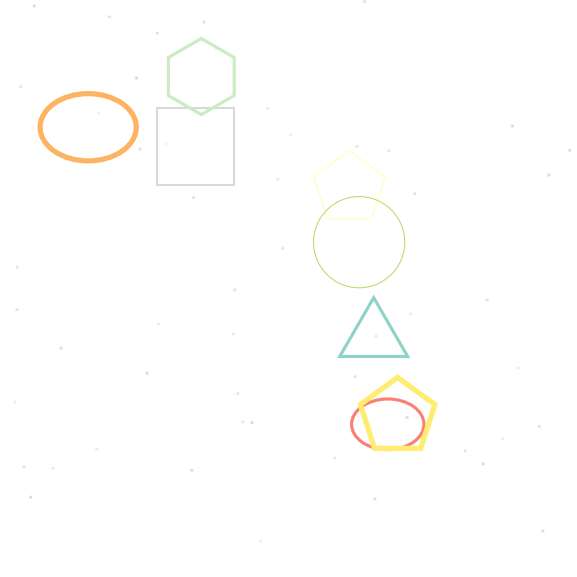[{"shape": "triangle", "thickness": 1.5, "radius": 0.34, "center": [0.647, 0.416]}, {"shape": "pentagon", "thickness": 0.5, "radius": 0.33, "center": [0.605, 0.673]}, {"shape": "oval", "thickness": 1.5, "radius": 0.31, "center": [0.671, 0.264]}, {"shape": "oval", "thickness": 2.5, "radius": 0.42, "center": [0.153, 0.779]}, {"shape": "circle", "thickness": 0.5, "radius": 0.39, "center": [0.622, 0.58]}, {"shape": "square", "thickness": 1, "radius": 0.33, "center": [0.338, 0.745]}, {"shape": "hexagon", "thickness": 1.5, "radius": 0.33, "center": [0.349, 0.867]}, {"shape": "pentagon", "thickness": 2.5, "radius": 0.34, "center": [0.689, 0.278]}]